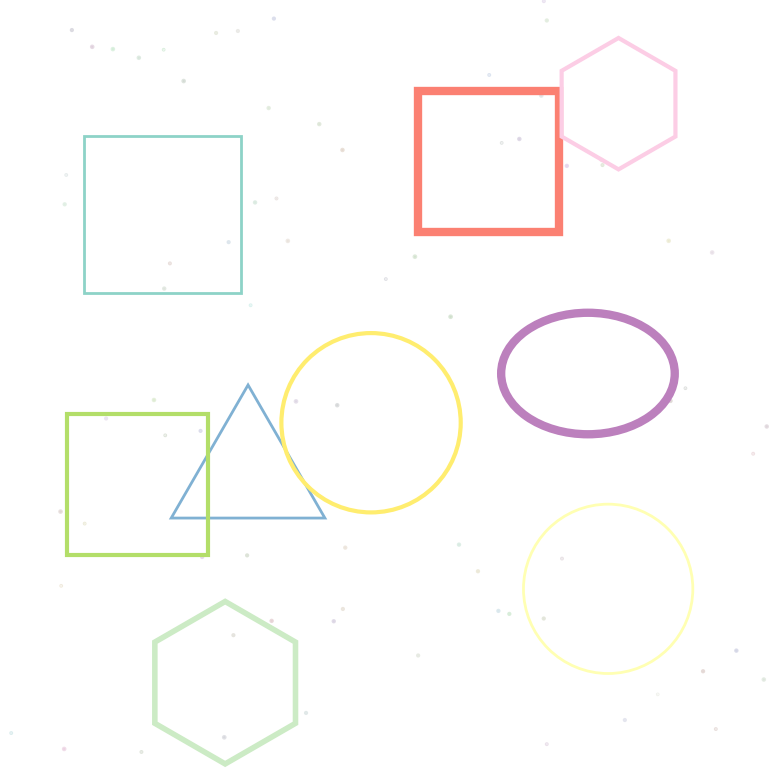[{"shape": "square", "thickness": 1, "radius": 0.51, "center": [0.211, 0.721]}, {"shape": "circle", "thickness": 1, "radius": 0.55, "center": [0.79, 0.235]}, {"shape": "square", "thickness": 3, "radius": 0.46, "center": [0.635, 0.791]}, {"shape": "triangle", "thickness": 1, "radius": 0.58, "center": [0.322, 0.385]}, {"shape": "square", "thickness": 1.5, "radius": 0.46, "center": [0.179, 0.37]}, {"shape": "hexagon", "thickness": 1.5, "radius": 0.43, "center": [0.803, 0.865]}, {"shape": "oval", "thickness": 3, "radius": 0.56, "center": [0.764, 0.515]}, {"shape": "hexagon", "thickness": 2, "radius": 0.53, "center": [0.292, 0.113]}, {"shape": "circle", "thickness": 1.5, "radius": 0.58, "center": [0.482, 0.451]}]